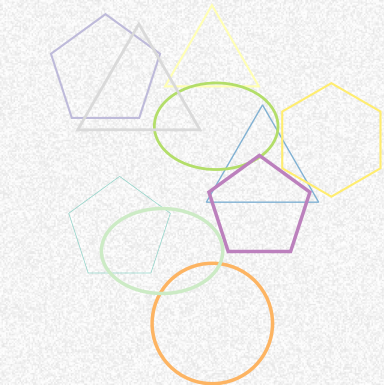[{"shape": "pentagon", "thickness": 0.5, "radius": 0.69, "center": [0.311, 0.403]}, {"shape": "triangle", "thickness": 1.5, "radius": 0.7, "center": [0.551, 0.846]}, {"shape": "pentagon", "thickness": 1.5, "radius": 0.74, "center": [0.274, 0.814]}, {"shape": "triangle", "thickness": 1, "radius": 0.84, "center": [0.682, 0.559]}, {"shape": "circle", "thickness": 2.5, "radius": 0.78, "center": [0.551, 0.16]}, {"shape": "oval", "thickness": 2, "radius": 0.8, "center": [0.561, 0.672]}, {"shape": "triangle", "thickness": 2, "radius": 0.92, "center": [0.361, 0.754]}, {"shape": "pentagon", "thickness": 2.5, "radius": 0.69, "center": [0.674, 0.458]}, {"shape": "oval", "thickness": 2.5, "radius": 0.79, "center": [0.421, 0.348]}, {"shape": "hexagon", "thickness": 1.5, "radius": 0.74, "center": [0.861, 0.637]}]